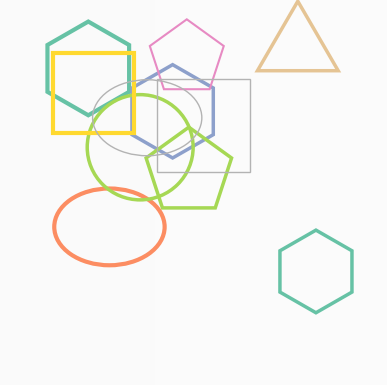[{"shape": "hexagon", "thickness": 2.5, "radius": 0.54, "center": [0.815, 0.295]}, {"shape": "hexagon", "thickness": 3, "radius": 0.61, "center": [0.228, 0.822]}, {"shape": "oval", "thickness": 3, "radius": 0.71, "center": [0.282, 0.411]}, {"shape": "hexagon", "thickness": 2.5, "radius": 0.61, "center": [0.445, 0.711]}, {"shape": "pentagon", "thickness": 1.5, "radius": 0.5, "center": [0.482, 0.849]}, {"shape": "circle", "thickness": 2.5, "radius": 0.68, "center": [0.362, 0.618]}, {"shape": "pentagon", "thickness": 2.5, "radius": 0.58, "center": [0.487, 0.554]}, {"shape": "square", "thickness": 3, "radius": 0.52, "center": [0.241, 0.759]}, {"shape": "triangle", "thickness": 2.5, "radius": 0.6, "center": [0.769, 0.876]}, {"shape": "square", "thickness": 1, "radius": 0.6, "center": [0.525, 0.674]}, {"shape": "oval", "thickness": 1, "radius": 0.7, "center": [0.38, 0.694]}]